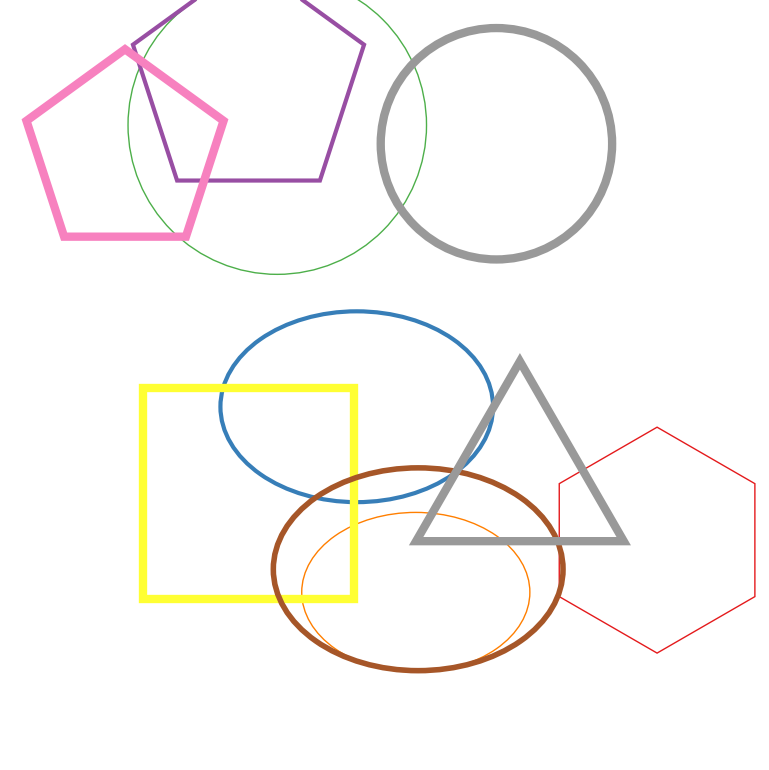[{"shape": "hexagon", "thickness": 0.5, "radius": 0.73, "center": [0.853, 0.299]}, {"shape": "oval", "thickness": 1.5, "radius": 0.89, "center": [0.463, 0.472]}, {"shape": "circle", "thickness": 0.5, "radius": 0.97, "center": [0.36, 0.838]}, {"shape": "pentagon", "thickness": 1.5, "radius": 0.79, "center": [0.323, 0.893]}, {"shape": "oval", "thickness": 0.5, "radius": 0.74, "center": [0.54, 0.231]}, {"shape": "square", "thickness": 3, "radius": 0.69, "center": [0.323, 0.359]}, {"shape": "oval", "thickness": 2, "radius": 0.94, "center": [0.543, 0.261]}, {"shape": "pentagon", "thickness": 3, "radius": 0.67, "center": [0.162, 0.801]}, {"shape": "circle", "thickness": 3, "radius": 0.75, "center": [0.645, 0.813]}, {"shape": "triangle", "thickness": 3, "radius": 0.78, "center": [0.675, 0.375]}]